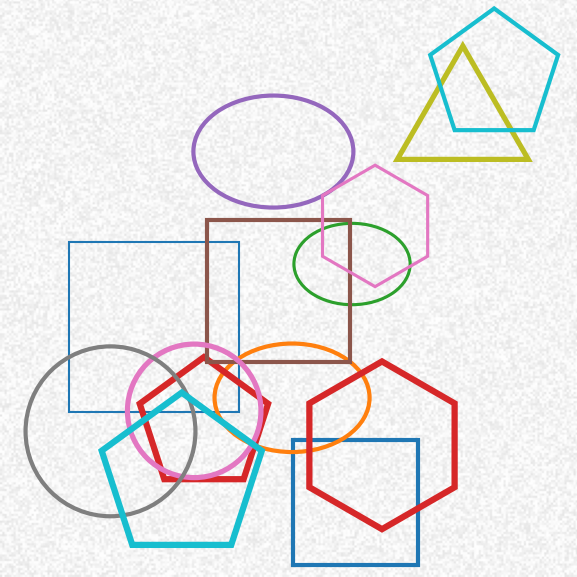[{"shape": "square", "thickness": 2, "radius": 0.54, "center": [0.616, 0.13]}, {"shape": "square", "thickness": 1, "radius": 0.73, "center": [0.267, 0.432]}, {"shape": "oval", "thickness": 2, "radius": 0.67, "center": [0.506, 0.31]}, {"shape": "oval", "thickness": 1.5, "radius": 0.5, "center": [0.61, 0.542]}, {"shape": "hexagon", "thickness": 3, "radius": 0.73, "center": [0.661, 0.228]}, {"shape": "pentagon", "thickness": 3, "radius": 0.58, "center": [0.353, 0.264]}, {"shape": "oval", "thickness": 2, "radius": 0.69, "center": [0.473, 0.737]}, {"shape": "square", "thickness": 2, "radius": 0.62, "center": [0.482, 0.496]}, {"shape": "hexagon", "thickness": 1.5, "radius": 0.53, "center": [0.65, 0.608]}, {"shape": "circle", "thickness": 2.5, "radius": 0.58, "center": [0.336, 0.288]}, {"shape": "circle", "thickness": 2, "radius": 0.74, "center": [0.191, 0.252]}, {"shape": "triangle", "thickness": 2.5, "radius": 0.65, "center": [0.801, 0.789]}, {"shape": "pentagon", "thickness": 3, "radius": 0.73, "center": [0.315, 0.174]}, {"shape": "pentagon", "thickness": 2, "radius": 0.58, "center": [0.856, 0.868]}]